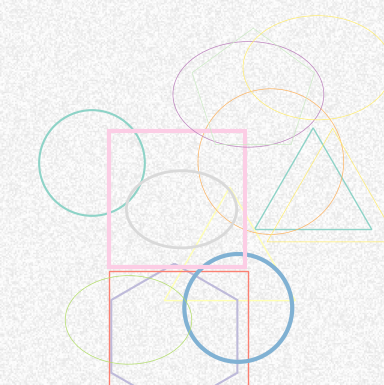[{"shape": "circle", "thickness": 1.5, "radius": 0.69, "center": [0.239, 0.577]}, {"shape": "triangle", "thickness": 1, "radius": 0.88, "center": [0.813, 0.492]}, {"shape": "triangle", "thickness": 1, "radius": 0.98, "center": [0.597, 0.317]}, {"shape": "hexagon", "thickness": 1.5, "radius": 0.95, "center": [0.453, 0.126]}, {"shape": "square", "thickness": 1, "radius": 0.9, "center": [0.464, 0.116]}, {"shape": "circle", "thickness": 3, "radius": 0.7, "center": [0.619, 0.2]}, {"shape": "circle", "thickness": 0.5, "radius": 0.95, "center": [0.704, 0.58]}, {"shape": "oval", "thickness": 0.5, "radius": 0.82, "center": [0.334, 0.169]}, {"shape": "square", "thickness": 3, "radius": 0.88, "center": [0.46, 0.484]}, {"shape": "oval", "thickness": 2, "radius": 0.72, "center": [0.472, 0.456]}, {"shape": "oval", "thickness": 0.5, "radius": 0.98, "center": [0.645, 0.755]}, {"shape": "pentagon", "thickness": 0.5, "radius": 0.84, "center": [0.658, 0.76]}, {"shape": "oval", "thickness": 0.5, "radius": 0.97, "center": [0.825, 0.824]}, {"shape": "triangle", "thickness": 0.5, "radius": 0.98, "center": [0.864, 0.47]}]